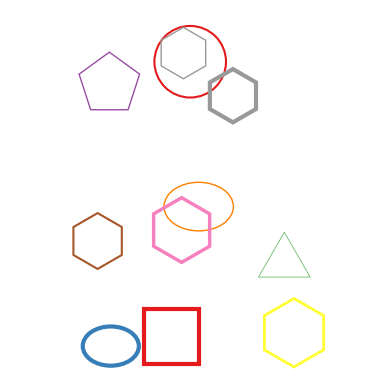[{"shape": "circle", "thickness": 1.5, "radius": 0.46, "center": [0.494, 0.84]}, {"shape": "square", "thickness": 3, "radius": 0.36, "center": [0.446, 0.127]}, {"shape": "oval", "thickness": 3, "radius": 0.36, "center": [0.288, 0.101]}, {"shape": "triangle", "thickness": 0.5, "radius": 0.39, "center": [0.739, 0.319]}, {"shape": "pentagon", "thickness": 1, "radius": 0.41, "center": [0.284, 0.782]}, {"shape": "oval", "thickness": 1, "radius": 0.45, "center": [0.516, 0.463]}, {"shape": "hexagon", "thickness": 2, "radius": 0.44, "center": [0.764, 0.136]}, {"shape": "hexagon", "thickness": 1.5, "radius": 0.36, "center": [0.254, 0.374]}, {"shape": "hexagon", "thickness": 2.5, "radius": 0.42, "center": [0.472, 0.402]}, {"shape": "hexagon", "thickness": 1, "radius": 0.33, "center": [0.476, 0.862]}, {"shape": "hexagon", "thickness": 3, "radius": 0.35, "center": [0.605, 0.751]}]